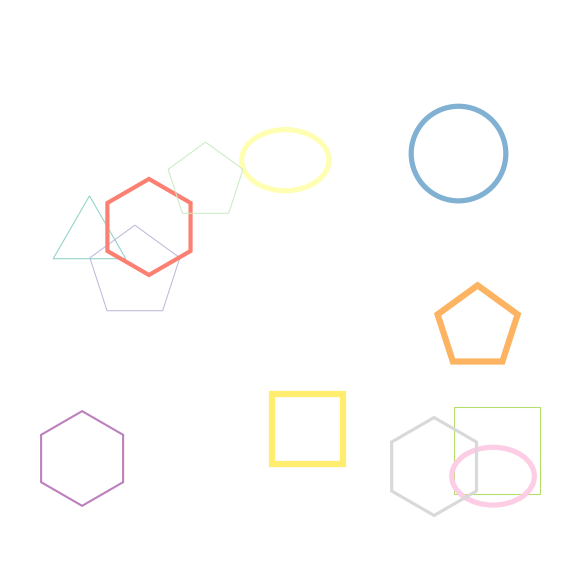[{"shape": "triangle", "thickness": 0.5, "radius": 0.36, "center": [0.155, 0.587]}, {"shape": "oval", "thickness": 2.5, "radius": 0.38, "center": [0.494, 0.722]}, {"shape": "pentagon", "thickness": 0.5, "radius": 0.41, "center": [0.234, 0.527]}, {"shape": "hexagon", "thickness": 2, "radius": 0.42, "center": [0.258, 0.606]}, {"shape": "circle", "thickness": 2.5, "radius": 0.41, "center": [0.794, 0.733]}, {"shape": "pentagon", "thickness": 3, "radius": 0.36, "center": [0.827, 0.432]}, {"shape": "square", "thickness": 0.5, "radius": 0.37, "center": [0.86, 0.219]}, {"shape": "oval", "thickness": 2.5, "radius": 0.36, "center": [0.854, 0.175]}, {"shape": "hexagon", "thickness": 1.5, "radius": 0.42, "center": [0.752, 0.191]}, {"shape": "hexagon", "thickness": 1, "radius": 0.41, "center": [0.142, 0.205]}, {"shape": "pentagon", "thickness": 0.5, "radius": 0.34, "center": [0.356, 0.685]}, {"shape": "square", "thickness": 3, "radius": 0.31, "center": [0.533, 0.256]}]